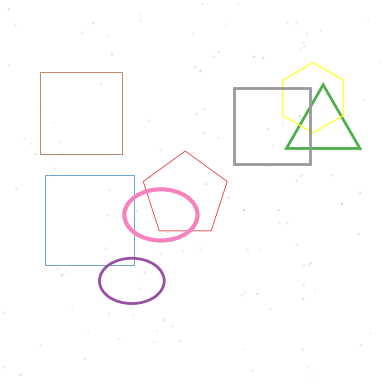[{"shape": "pentagon", "thickness": 0.5, "radius": 0.57, "center": [0.481, 0.493]}, {"shape": "square", "thickness": 0.5, "radius": 0.58, "center": [0.232, 0.428]}, {"shape": "triangle", "thickness": 2, "radius": 0.55, "center": [0.839, 0.67]}, {"shape": "oval", "thickness": 2, "radius": 0.42, "center": [0.342, 0.27]}, {"shape": "hexagon", "thickness": 1, "radius": 0.46, "center": [0.813, 0.746]}, {"shape": "square", "thickness": 0.5, "radius": 0.53, "center": [0.21, 0.706]}, {"shape": "oval", "thickness": 3, "radius": 0.48, "center": [0.418, 0.442]}, {"shape": "square", "thickness": 2, "radius": 0.5, "center": [0.707, 0.672]}]